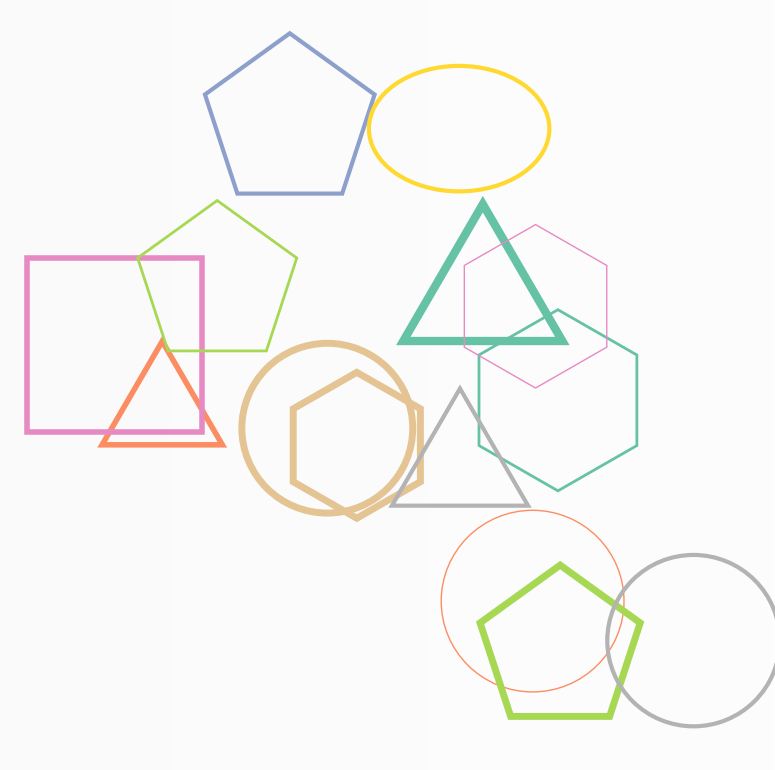[{"shape": "hexagon", "thickness": 1, "radius": 0.59, "center": [0.72, 0.48]}, {"shape": "triangle", "thickness": 3, "radius": 0.59, "center": [0.623, 0.616]}, {"shape": "triangle", "thickness": 2, "radius": 0.45, "center": [0.209, 0.467]}, {"shape": "circle", "thickness": 0.5, "radius": 0.59, "center": [0.687, 0.219]}, {"shape": "pentagon", "thickness": 1.5, "radius": 0.58, "center": [0.374, 0.842]}, {"shape": "square", "thickness": 2, "radius": 0.57, "center": [0.148, 0.552]}, {"shape": "hexagon", "thickness": 0.5, "radius": 0.53, "center": [0.691, 0.602]}, {"shape": "pentagon", "thickness": 2.5, "radius": 0.54, "center": [0.723, 0.157]}, {"shape": "pentagon", "thickness": 1, "radius": 0.54, "center": [0.28, 0.632]}, {"shape": "oval", "thickness": 1.5, "radius": 0.58, "center": [0.592, 0.833]}, {"shape": "circle", "thickness": 2.5, "radius": 0.55, "center": [0.422, 0.444]}, {"shape": "hexagon", "thickness": 2.5, "radius": 0.47, "center": [0.46, 0.422]}, {"shape": "circle", "thickness": 1.5, "radius": 0.56, "center": [0.895, 0.168]}, {"shape": "triangle", "thickness": 1.5, "radius": 0.51, "center": [0.594, 0.394]}]